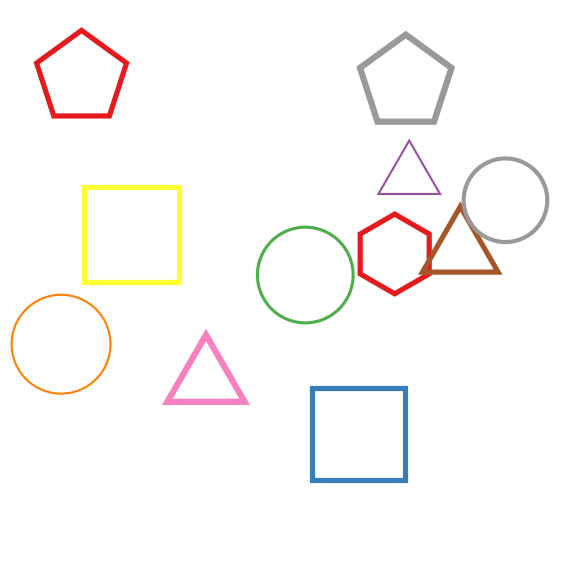[{"shape": "pentagon", "thickness": 2.5, "radius": 0.41, "center": [0.141, 0.865]}, {"shape": "hexagon", "thickness": 2.5, "radius": 0.35, "center": [0.683, 0.559]}, {"shape": "square", "thickness": 2.5, "radius": 0.4, "center": [0.621, 0.248]}, {"shape": "circle", "thickness": 1.5, "radius": 0.41, "center": [0.529, 0.523]}, {"shape": "triangle", "thickness": 1, "radius": 0.31, "center": [0.709, 0.694]}, {"shape": "circle", "thickness": 1, "radius": 0.43, "center": [0.106, 0.403]}, {"shape": "square", "thickness": 2.5, "radius": 0.41, "center": [0.228, 0.593]}, {"shape": "triangle", "thickness": 2.5, "radius": 0.38, "center": [0.797, 0.566]}, {"shape": "triangle", "thickness": 3, "radius": 0.39, "center": [0.357, 0.342]}, {"shape": "pentagon", "thickness": 3, "radius": 0.42, "center": [0.703, 0.856]}, {"shape": "circle", "thickness": 2, "radius": 0.36, "center": [0.875, 0.652]}]